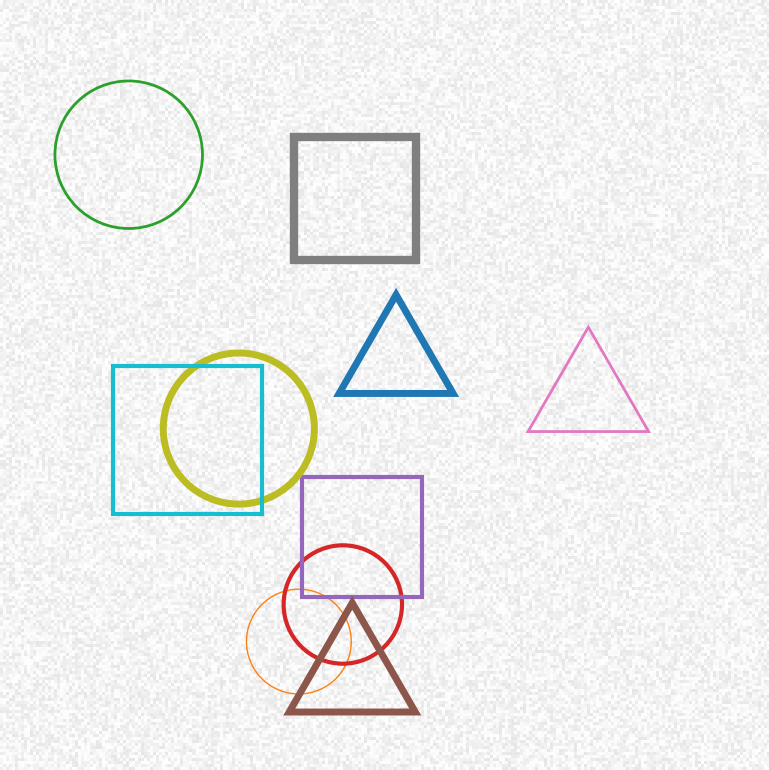[{"shape": "triangle", "thickness": 2.5, "radius": 0.43, "center": [0.514, 0.532]}, {"shape": "circle", "thickness": 0.5, "radius": 0.34, "center": [0.388, 0.167]}, {"shape": "circle", "thickness": 1, "radius": 0.48, "center": [0.167, 0.799]}, {"shape": "circle", "thickness": 1.5, "radius": 0.38, "center": [0.445, 0.215]}, {"shape": "square", "thickness": 1.5, "radius": 0.39, "center": [0.47, 0.302]}, {"shape": "triangle", "thickness": 2.5, "radius": 0.47, "center": [0.457, 0.123]}, {"shape": "triangle", "thickness": 1, "radius": 0.45, "center": [0.764, 0.485]}, {"shape": "square", "thickness": 3, "radius": 0.4, "center": [0.461, 0.742]}, {"shape": "circle", "thickness": 2.5, "radius": 0.49, "center": [0.31, 0.443]}, {"shape": "square", "thickness": 1.5, "radius": 0.48, "center": [0.243, 0.429]}]